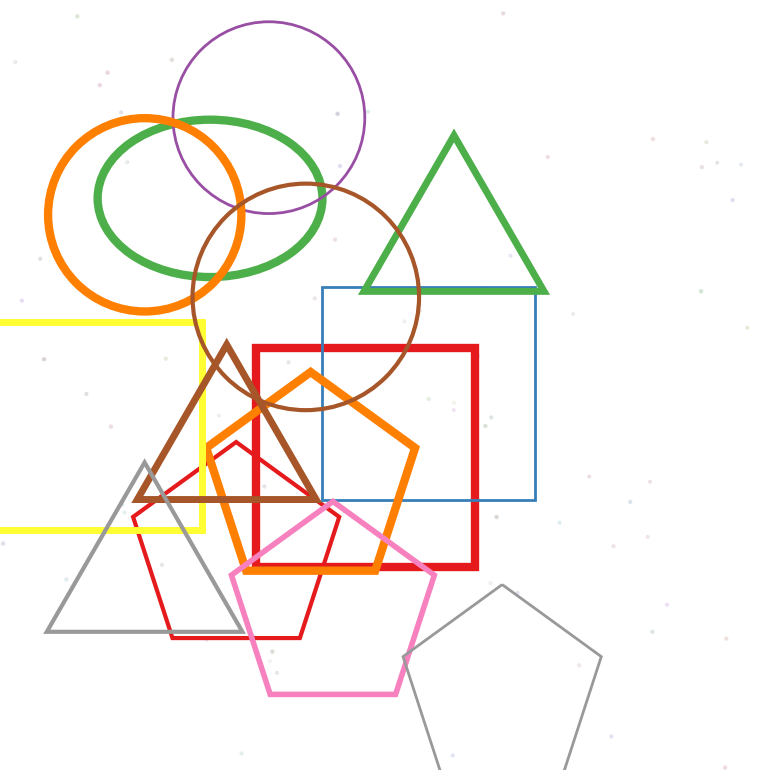[{"shape": "square", "thickness": 3, "radius": 0.71, "center": [0.475, 0.406]}, {"shape": "pentagon", "thickness": 1.5, "radius": 0.7, "center": [0.307, 0.285]}, {"shape": "square", "thickness": 1, "radius": 0.69, "center": [0.557, 0.489]}, {"shape": "triangle", "thickness": 2.5, "radius": 0.68, "center": [0.59, 0.689]}, {"shape": "oval", "thickness": 3, "radius": 0.73, "center": [0.273, 0.742]}, {"shape": "circle", "thickness": 1, "radius": 0.62, "center": [0.349, 0.847]}, {"shape": "circle", "thickness": 3, "radius": 0.63, "center": [0.188, 0.721]}, {"shape": "pentagon", "thickness": 3, "radius": 0.71, "center": [0.403, 0.374]}, {"shape": "square", "thickness": 2.5, "radius": 0.68, "center": [0.127, 0.447]}, {"shape": "triangle", "thickness": 2.5, "radius": 0.67, "center": [0.294, 0.418]}, {"shape": "circle", "thickness": 1.5, "radius": 0.74, "center": [0.397, 0.614]}, {"shape": "pentagon", "thickness": 2, "radius": 0.69, "center": [0.432, 0.21]}, {"shape": "pentagon", "thickness": 1, "radius": 0.68, "center": [0.652, 0.105]}, {"shape": "triangle", "thickness": 1.5, "radius": 0.73, "center": [0.188, 0.253]}]